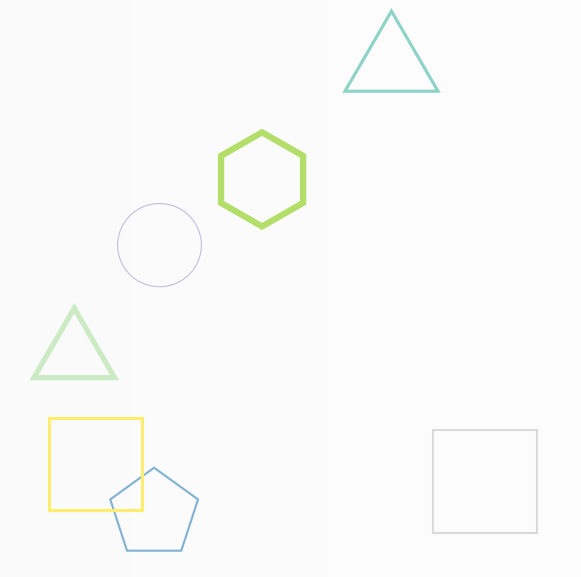[{"shape": "triangle", "thickness": 1.5, "radius": 0.46, "center": [0.674, 0.887]}, {"shape": "circle", "thickness": 0.5, "radius": 0.36, "center": [0.274, 0.575]}, {"shape": "pentagon", "thickness": 1, "radius": 0.4, "center": [0.265, 0.11]}, {"shape": "hexagon", "thickness": 3, "radius": 0.41, "center": [0.451, 0.689]}, {"shape": "square", "thickness": 1, "radius": 0.45, "center": [0.835, 0.166]}, {"shape": "triangle", "thickness": 2.5, "radius": 0.4, "center": [0.128, 0.385]}, {"shape": "square", "thickness": 1.5, "radius": 0.4, "center": [0.164, 0.196]}]